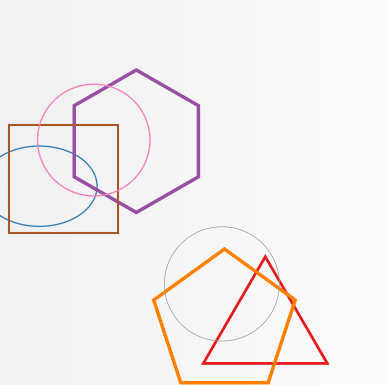[{"shape": "triangle", "thickness": 2, "radius": 0.92, "center": [0.685, 0.148]}, {"shape": "oval", "thickness": 1, "radius": 0.75, "center": [0.101, 0.516]}, {"shape": "hexagon", "thickness": 2.5, "radius": 0.92, "center": [0.352, 0.633]}, {"shape": "pentagon", "thickness": 2.5, "radius": 0.96, "center": [0.579, 0.161]}, {"shape": "square", "thickness": 1.5, "radius": 0.71, "center": [0.163, 0.535]}, {"shape": "circle", "thickness": 1, "radius": 0.73, "center": [0.242, 0.636]}, {"shape": "circle", "thickness": 0.5, "radius": 0.74, "center": [0.573, 0.263]}]